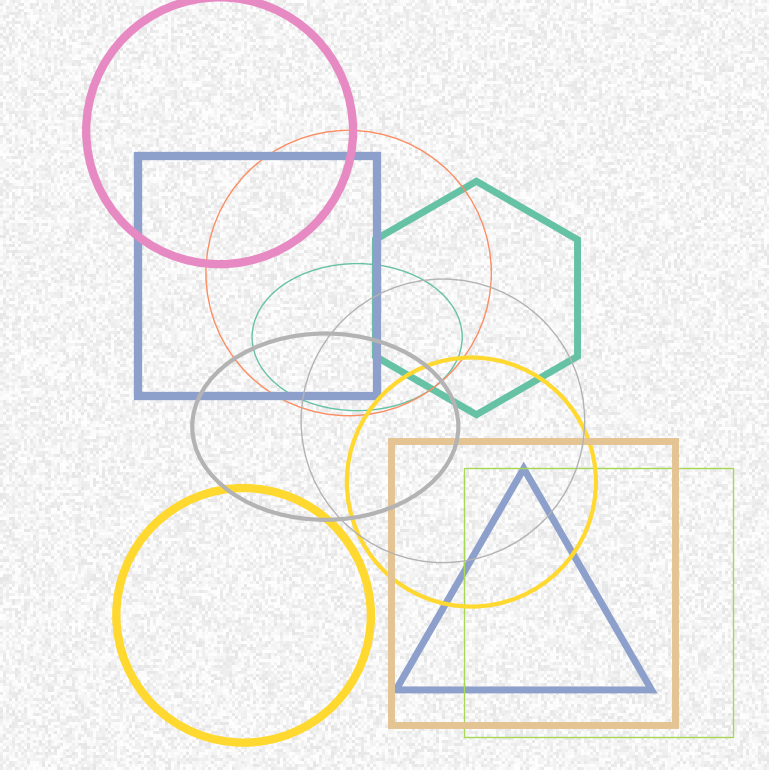[{"shape": "oval", "thickness": 0.5, "radius": 0.68, "center": [0.464, 0.562]}, {"shape": "hexagon", "thickness": 2.5, "radius": 0.76, "center": [0.619, 0.613]}, {"shape": "circle", "thickness": 0.5, "radius": 0.93, "center": [0.453, 0.645]}, {"shape": "square", "thickness": 3, "radius": 0.78, "center": [0.335, 0.642]}, {"shape": "triangle", "thickness": 2.5, "radius": 0.96, "center": [0.68, 0.2]}, {"shape": "circle", "thickness": 3, "radius": 0.87, "center": [0.285, 0.83]}, {"shape": "square", "thickness": 0.5, "radius": 0.88, "center": [0.777, 0.218]}, {"shape": "circle", "thickness": 1.5, "radius": 0.81, "center": [0.612, 0.374]}, {"shape": "circle", "thickness": 3, "radius": 0.83, "center": [0.316, 0.201]}, {"shape": "square", "thickness": 2.5, "radius": 0.92, "center": [0.693, 0.243]}, {"shape": "circle", "thickness": 0.5, "radius": 0.92, "center": [0.575, 0.453]}, {"shape": "oval", "thickness": 1.5, "radius": 0.86, "center": [0.422, 0.446]}]